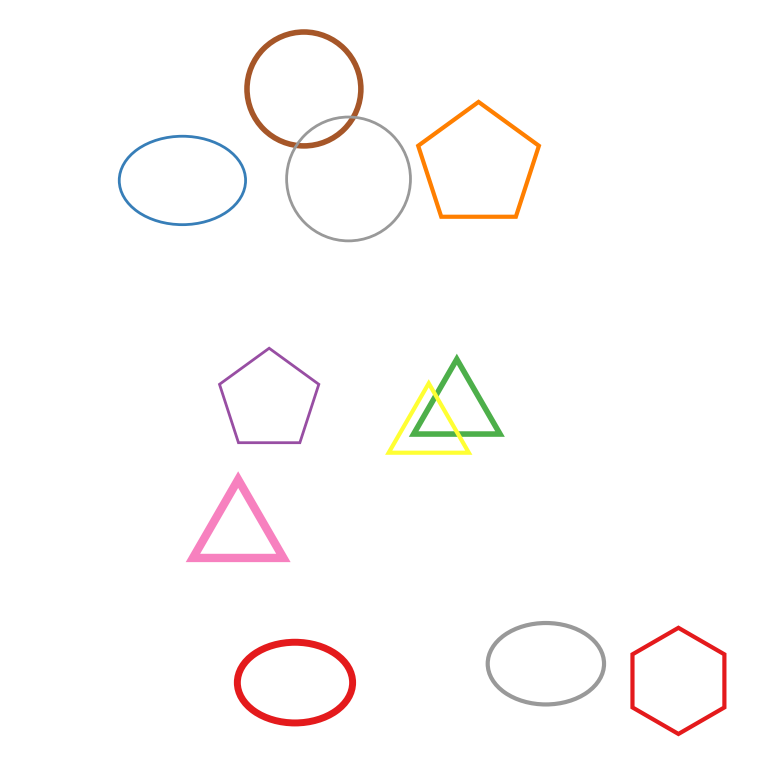[{"shape": "oval", "thickness": 2.5, "radius": 0.37, "center": [0.383, 0.114]}, {"shape": "hexagon", "thickness": 1.5, "radius": 0.34, "center": [0.881, 0.116]}, {"shape": "oval", "thickness": 1, "radius": 0.41, "center": [0.237, 0.766]}, {"shape": "triangle", "thickness": 2, "radius": 0.32, "center": [0.593, 0.469]}, {"shape": "pentagon", "thickness": 1, "radius": 0.34, "center": [0.35, 0.48]}, {"shape": "pentagon", "thickness": 1.5, "radius": 0.41, "center": [0.621, 0.785]}, {"shape": "triangle", "thickness": 1.5, "radius": 0.3, "center": [0.557, 0.442]}, {"shape": "circle", "thickness": 2, "radius": 0.37, "center": [0.395, 0.884]}, {"shape": "triangle", "thickness": 3, "radius": 0.34, "center": [0.309, 0.309]}, {"shape": "circle", "thickness": 1, "radius": 0.4, "center": [0.453, 0.768]}, {"shape": "oval", "thickness": 1.5, "radius": 0.38, "center": [0.709, 0.138]}]